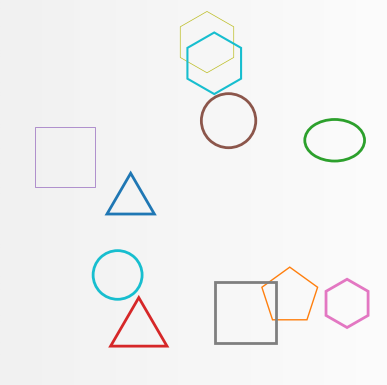[{"shape": "triangle", "thickness": 2, "radius": 0.35, "center": [0.337, 0.479]}, {"shape": "pentagon", "thickness": 1, "radius": 0.38, "center": [0.748, 0.231]}, {"shape": "oval", "thickness": 2, "radius": 0.39, "center": [0.864, 0.636]}, {"shape": "triangle", "thickness": 2, "radius": 0.42, "center": [0.358, 0.143]}, {"shape": "square", "thickness": 0.5, "radius": 0.39, "center": [0.168, 0.592]}, {"shape": "circle", "thickness": 2, "radius": 0.35, "center": [0.59, 0.687]}, {"shape": "hexagon", "thickness": 2, "radius": 0.31, "center": [0.896, 0.212]}, {"shape": "square", "thickness": 2, "radius": 0.39, "center": [0.634, 0.188]}, {"shape": "hexagon", "thickness": 0.5, "radius": 0.4, "center": [0.534, 0.891]}, {"shape": "circle", "thickness": 2, "radius": 0.32, "center": [0.304, 0.286]}, {"shape": "hexagon", "thickness": 1.5, "radius": 0.4, "center": [0.553, 0.836]}]